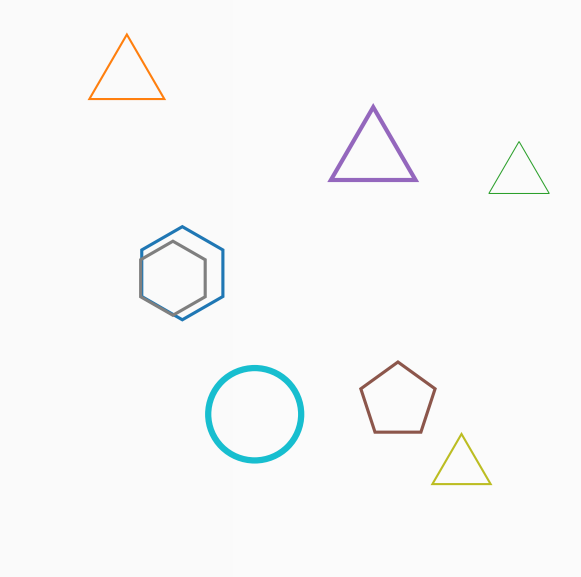[{"shape": "hexagon", "thickness": 1.5, "radius": 0.4, "center": [0.314, 0.526]}, {"shape": "triangle", "thickness": 1, "radius": 0.37, "center": [0.218, 0.865]}, {"shape": "triangle", "thickness": 0.5, "radius": 0.3, "center": [0.893, 0.694]}, {"shape": "triangle", "thickness": 2, "radius": 0.42, "center": [0.642, 0.729]}, {"shape": "pentagon", "thickness": 1.5, "radius": 0.34, "center": [0.685, 0.305]}, {"shape": "hexagon", "thickness": 1.5, "radius": 0.32, "center": [0.297, 0.517]}, {"shape": "triangle", "thickness": 1, "radius": 0.29, "center": [0.794, 0.19]}, {"shape": "circle", "thickness": 3, "radius": 0.4, "center": [0.438, 0.282]}]